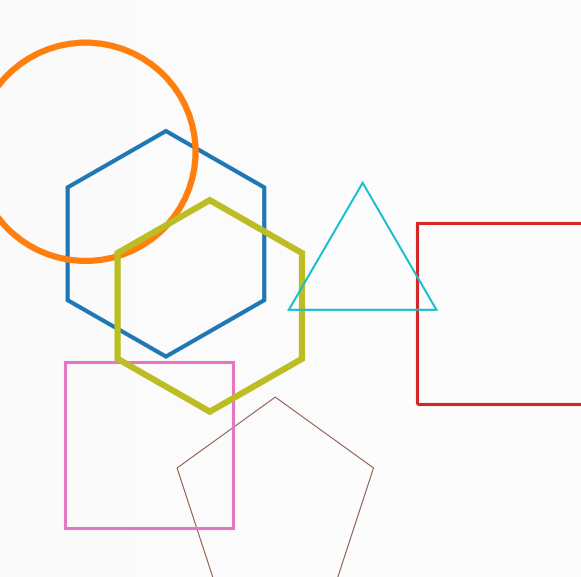[{"shape": "hexagon", "thickness": 2, "radius": 0.98, "center": [0.286, 0.577]}, {"shape": "circle", "thickness": 3, "radius": 0.95, "center": [0.147, 0.736]}, {"shape": "square", "thickness": 1.5, "radius": 0.78, "center": [0.874, 0.456]}, {"shape": "pentagon", "thickness": 0.5, "radius": 0.89, "center": [0.474, 0.134]}, {"shape": "square", "thickness": 1.5, "radius": 0.72, "center": [0.256, 0.229]}, {"shape": "hexagon", "thickness": 3, "radius": 0.92, "center": [0.361, 0.469]}, {"shape": "triangle", "thickness": 1, "radius": 0.73, "center": [0.624, 0.536]}]